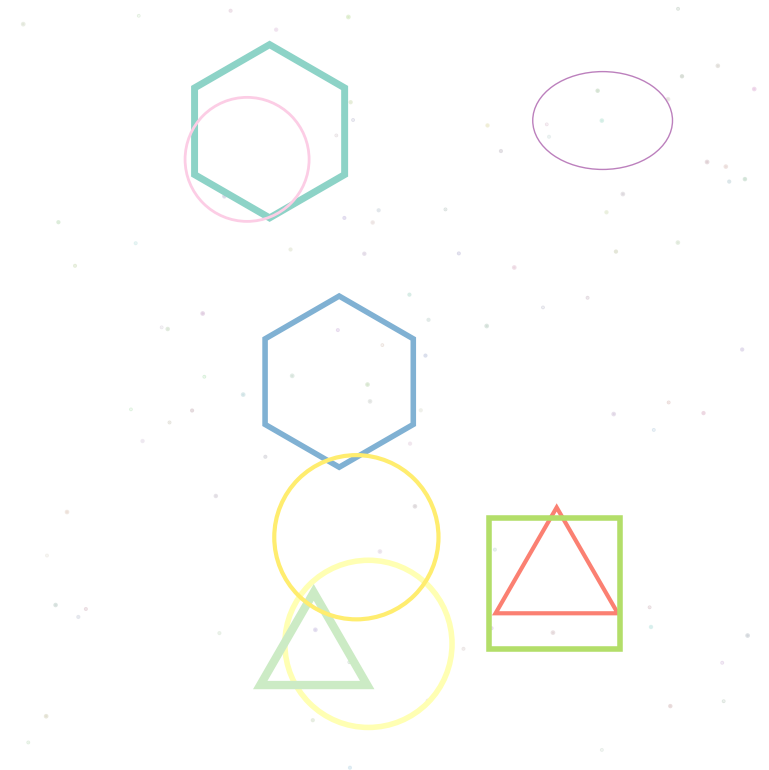[{"shape": "hexagon", "thickness": 2.5, "radius": 0.56, "center": [0.35, 0.83]}, {"shape": "circle", "thickness": 2, "radius": 0.54, "center": [0.479, 0.164]}, {"shape": "triangle", "thickness": 1.5, "radius": 0.46, "center": [0.723, 0.249]}, {"shape": "hexagon", "thickness": 2, "radius": 0.56, "center": [0.44, 0.504]}, {"shape": "square", "thickness": 2, "radius": 0.43, "center": [0.72, 0.242]}, {"shape": "circle", "thickness": 1, "radius": 0.4, "center": [0.321, 0.793]}, {"shape": "oval", "thickness": 0.5, "radius": 0.45, "center": [0.783, 0.843]}, {"shape": "triangle", "thickness": 3, "radius": 0.4, "center": [0.407, 0.15]}, {"shape": "circle", "thickness": 1.5, "radius": 0.53, "center": [0.463, 0.302]}]